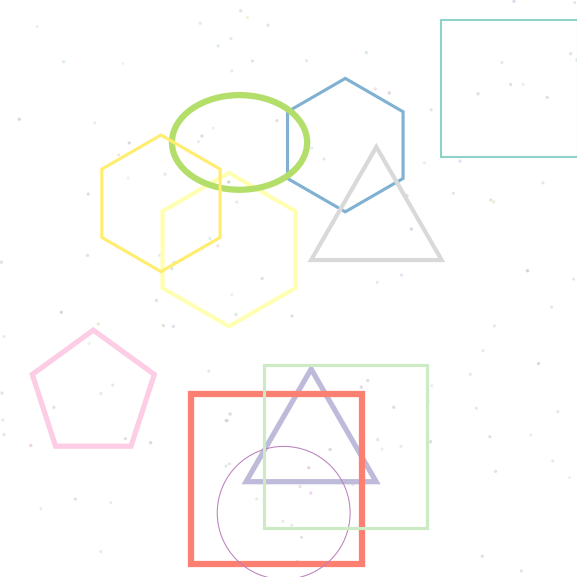[{"shape": "square", "thickness": 1, "radius": 0.59, "center": [0.882, 0.846]}, {"shape": "hexagon", "thickness": 2, "radius": 0.66, "center": [0.396, 0.567]}, {"shape": "triangle", "thickness": 2.5, "radius": 0.65, "center": [0.539, 0.23]}, {"shape": "square", "thickness": 3, "radius": 0.74, "center": [0.479, 0.17]}, {"shape": "hexagon", "thickness": 1.5, "radius": 0.58, "center": [0.598, 0.748]}, {"shape": "oval", "thickness": 3, "radius": 0.59, "center": [0.415, 0.753]}, {"shape": "pentagon", "thickness": 2.5, "radius": 0.56, "center": [0.162, 0.316]}, {"shape": "triangle", "thickness": 2, "radius": 0.65, "center": [0.652, 0.614]}, {"shape": "circle", "thickness": 0.5, "radius": 0.58, "center": [0.491, 0.111]}, {"shape": "square", "thickness": 1.5, "radius": 0.71, "center": [0.598, 0.225]}, {"shape": "hexagon", "thickness": 1.5, "radius": 0.59, "center": [0.279, 0.647]}]